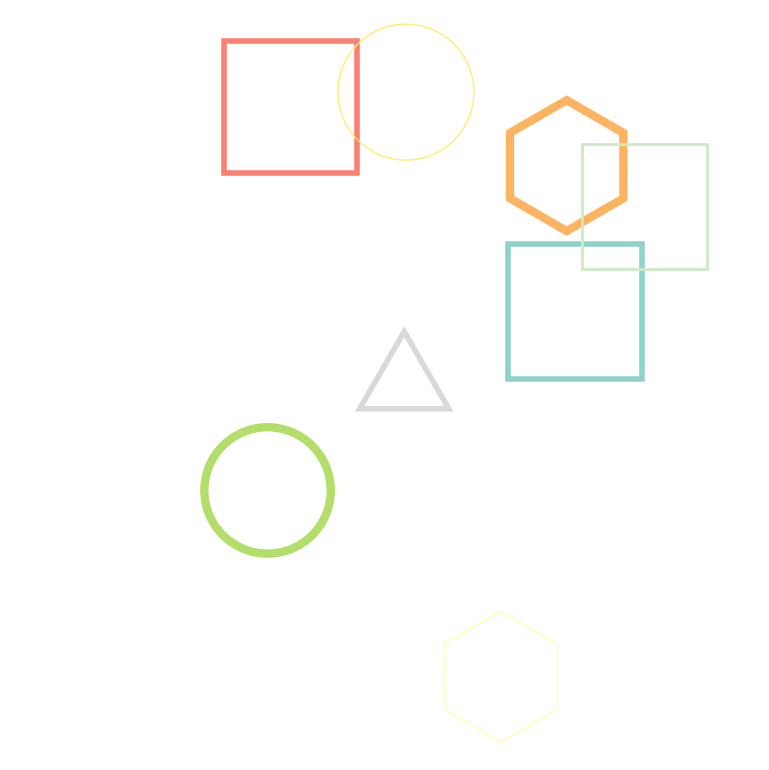[{"shape": "square", "thickness": 2, "radius": 0.44, "center": [0.747, 0.595]}, {"shape": "hexagon", "thickness": 0.5, "radius": 0.43, "center": [0.65, 0.121]}, {"shape": "square", "thickness": 2, "radius": 0.43, "center": [0.377, 0.861]}, {"shape": "hexagon", "thickness": 3, "radius": 0.42, "center": [0.736, 0.785]}, {"shape": "circle", "thickness": 3, "radius": 0.41, "center": [0.347, 0.363]}, {"shape": "triangle", "thickness": 2, "radius": 0.33, "center": [0.525, 0.503]}, {"shape": "square", "thickness": 1, "radius": 0.41, "center": [0.837, 0.732]}, {"shape": "circle", "thickness": 0.5, "radius": 0.44, "center": [0.527, 0.88]}]